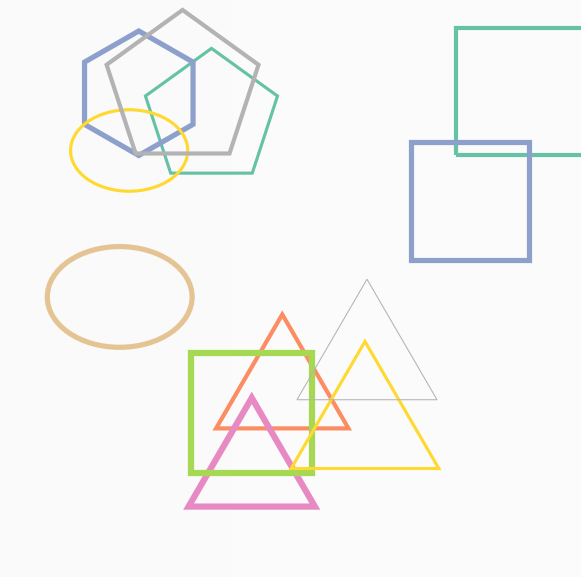[{"shape": "square", "thickness": 2, "radius": 0.55, "center": [0.894, 0.841]}, {"shape": "pentagon", "thickness": 1.5, "radius": 0.6, "center": [0.364, 0.796]}, {"shape": "triangle", "thickness": 2, "radius": 0.66, "center": [0.486, 0.323]}, {"shape": "hexagon", "thickness": 2.5, "radius": 0.54, "center": [0.239, 0.838]}, {"shape": "square", "thickness": 2.5, "radius": 0.51, "center": [0.809, 0.651]}, {"shape": "triangle", "thickness": 3, "radius": 0.63, "center": [0.433, 0.185]}, {"shape": "square", "thickness": 3, "radius": 0.52, "center": [0.433, 0.285]}, {"shape": "triangle", "thickness": 1.5, "radius": 0.73, "center": [0.628, 0.261]}, {"shape": "oval", "thickness": 1.5, "radius": 0.5, "center": [0.222, 0.739]}, {"shape": "oval", "thickness": 2.5, "radius": 0.62, "center": [0.206, 0.485]}, {"shape": "triangle", "thickness": 0.5, "radius": 0.7, "center": [0.631, 0.377]}, {"shape": "pentagon", "thickness": 2, "radius": 0.69, "center": [0.314, 0.844]}]